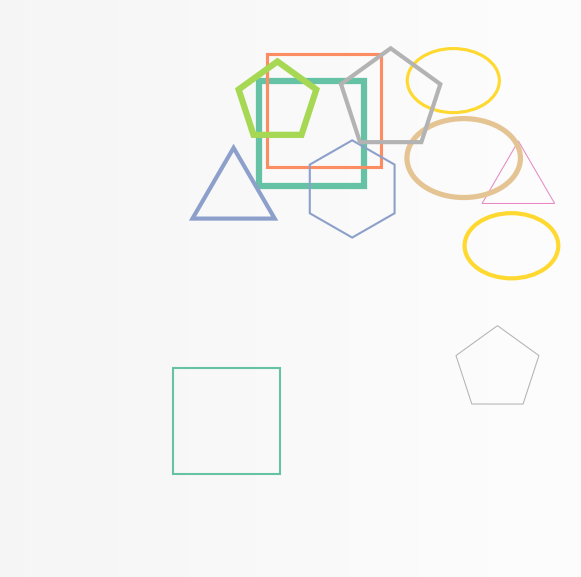[{"shape": "square", "thickness": 1, "radius": 0.46, "center": [0.389, 0.27]}, {"shape": "square", "thickness": 3, "radius": 0.46, "center": [0.536, 0.767]}, {"shape": "square", "thickness": 1.5, "radius": 0.49, "center": [0.558, 0.808]}, {"shape": "hexagon", "thickness": 1, "radius": 0.42, "center": [0.606, 0.672]}, {"shape": "triangle", "thickness": 2, "radius": 0.41, "center": [0.402, 0.661]}, {"shape": "triangle", "thickness": 0.5, "radius": 0.36, "center": [0.892, 0.683]}, {"shape": "pentagon", "thickness": 3, "radius": 0.35, "center": [0.477, 0.822]}, {"shape": "oval", "thickness": 1.5, "radius": 0.4, "center": [0.78, 0.86]}, {"shape": "oval", "thickness": 2, "radius": 0.4, "center": [0.88, 0.574]}, {"shape": "oval", "thickness": 2.5, "radius": 0.49, "center": [0.798, 0.725]}, {"shape": "pentagon", "thickness": 0.5, "radius": 0.38, "center": [0.856, 0.36]}, {"shape": "pentagon", "thickness": 2, "radius": 0.45, "center": [0.672, 0.826]}]